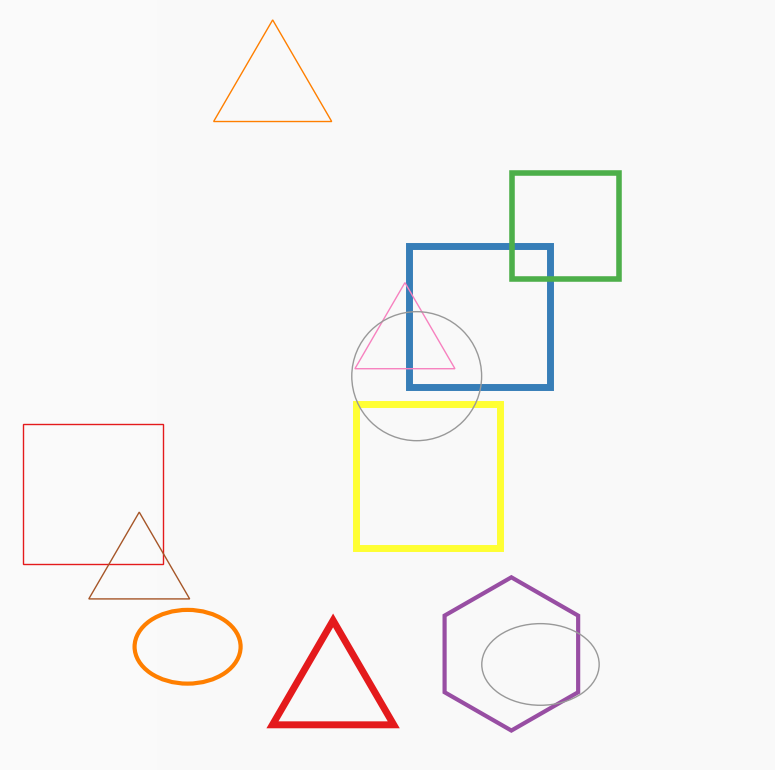[{"shape": "square", "thickness": 0.5, "radius": 0.45, "center": [0.12, 0.358]}, {"shape": "triangle", "thickness": 2.5, "radius": 0.45, "center": [0.43, 0.104]}, {"shape": "square", "thickness": 2.5, "radius": 0.46, "center": [0.619, 0.589]}, {"shape": "square", "thickness": 2, "radius": 0.34, "center": [0.729, 0.706]}, {"shape": "hexagon", "thickness": 1.5, "radius": 0.5, "center": [0.66, 0.151]}, {"shape": "oval", "thickness": 1.5, "radius": 0.34, "center": [0.242, 0.16]}, {"shape": "triangle", "thickness": 0.5, "radius": 0.44, "center": [0.352, 0.886]}, {"shape": "square", "thickness": 2.5, "radius": 0.47, "center": [0.552, 0.382]}, {"shape": "triangle", "thickness": 0.5, "radius": 0.38, "center": [0.18, 0.26]}, {"shape": "triangle", "thickness": 0.5, "radius": 0.37, "center": [0.522, 0.558]}, {"shape": "oval", "thickness": 0.5, "radius": 0.38, "center": [0.697, 0.137]}, {"shape": "circle", "thickness": 0.5, "radius": 0.42, "center": [0.538, 0.511]}]